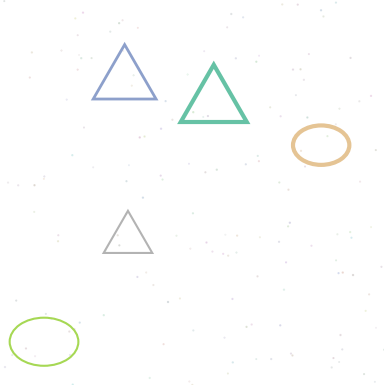[{"shape": "triangle", "thickness": 3, "radius": 0.5, "center": [0.555, 0.733]}, {"shape": "triangle", "thickness": 2, "radius": 0.47, "center": [0.324, 0.79]}, {"shape": "oval", "thickness": 1.5, "radius": 0.45, "center": [0.114, 0.112]}, {"shape": "oval", "thickness": 3, "radius": 0.37, "center": [0.834, 0.623]}, {"shape": "triangle", "thickness": 1.5, "radius": 0.36, "center": [0.332, 0.379]}]